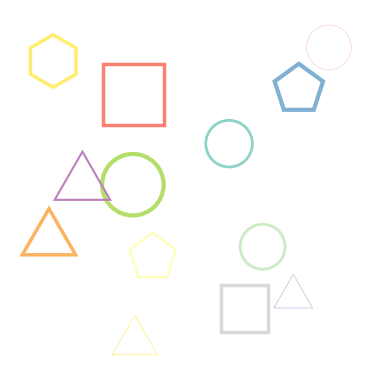[{"shape": "circle", "thickness": 2, "radius": 0.3, "center": [0.595, 0.627]}, {"shape": "pentagon", "thickness": 1.5, "radius": 0.32, "center": [0.397, 0.332]}, {"shape": "triangle", "thickness": 0.5, "radius": 0.29, "center": [0.762, 0.229]}, {"shape": "square", "thickness": 2.5, "radius": 0.4, "center": [0.346, 0.754]}, {"shape": "pentagon", "thickness": 3, "radius": 0.33, "center": [0.776, 0.768]}, {"shape": "triangle", "thickness": 2.5, "radius": 0.4, "center": [0.127, 0.378]}, {"shape": "circle", "thickness": 3, "radius": 0.4, "center": [0.345, 0.52]}, {"shape": "circle", "thickness": 0.5, "radius": 0.29, "center": [0.854, 0.877]}, {"shape": "square", "thickness": 2.5, "radius": 0.3, "center": [0.636, 0.199]}, {"shape": "triangle", "thickness": 1.5, "radius": 0.42, "center": [0.214, 0.523]}, {"shape": "circle", "thickness": 2, "radius": 0.29, "center": [0.682, 0.359]}, {"shape": "triangle", "thickness": 0.5, "radius": 0.34, "center": [0.35, 0.112]}, {"shape": "hexagon", "thickness": 2.5, "radius": 0.34, "center": [0.138, 0.841]}]